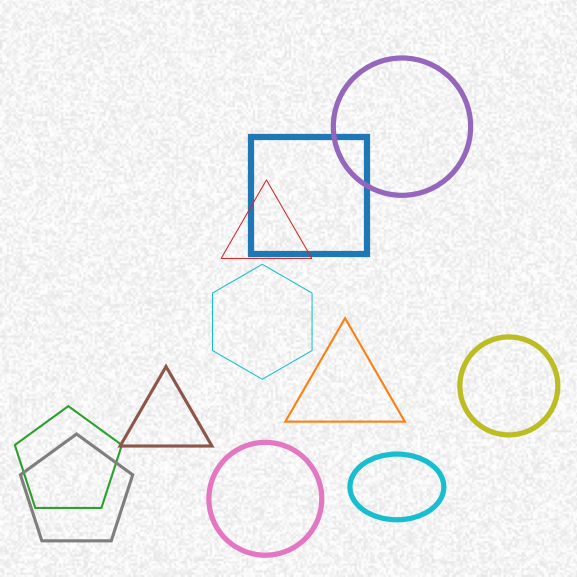[{"shape": "square", "thickness": 3, "radius": 0.5, "center": [0.535, 0.661]}, {"shape": "triangle", "thickness": 1, "radius": 0.6, "center": [0.598, 0.329]}, {"shape": "pentagon", "thickness": 1, "radius": 0.49, "center": [0.118, 0.198]}, {"shape": "triangle", "thickness": 0.5, "radius": 0.45, "center": [0.461, 0.597]}, {"shape": "circle", "thickness": 2.5, "radius": 0.59, "center": [0.696, 0.78]}, {"shape": "triangle", "thickness": 1.5, "radius": 0.46, "center": [0.288, 0.273]}, {"shape": "circle", "thickness": 2.5, "radius": 0.49, "center": [0.459, 0.135]}, {"shape": "pentagon", "thickness": 1.5, "radius": 0.51, "center": [0.133, 0.145]}, {"shape": "circle", "thickness": 2.5, "radius": 0.42, "center": [0.881, 0.331]}, {"shape": "oval", "thickness": 2.5, "radius": 0.41, "center": [0.687, 0.156]}, {"shape": "hexagon", "thickness": 0.5, "radius": 0.5, "center": [0.454, 0.442]}]